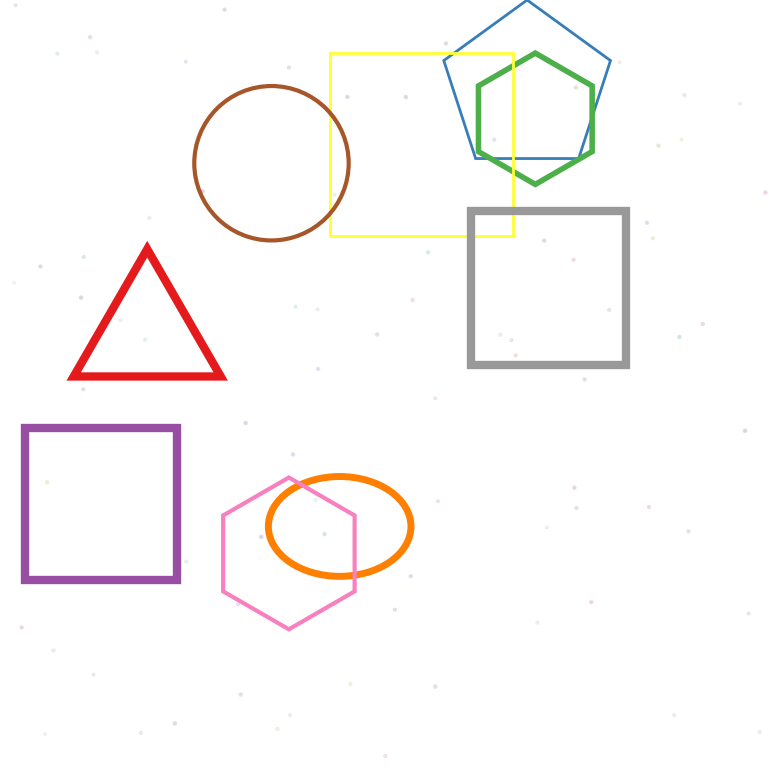[{"shape": "triangle", "thickness": 3, "radius": 0.55, "center": [0.191, 0.566]}, {"shape": "pentagon", "thickness": 1, "radius": 0.57, "center": [0.685, 0.886]}, {"shape": "hexagon", "thickness": 2, "radius": 0.43, "center": [0.695, 0.846]}, {"shape": "square", "thickness": 3, "radius": 0.49, "center": [0.131, 0.345]}, {"shape": "oval", "thickness": 2.5, "radius": 0.46, "center": [0.441, 0.316]}, {"shape": "square", "thickness": 1, "radius": 0.6, "center": [0.548, 0.812]}, {"shape": "circle", "thickness": 1.5, "radius": 0.5, "center": [0.353, 0.788]}, {"shape": "hexagon", "thickness": 1.5, "radius": 0.49, "center": [0.375, 0.281]}, {"shape": "square", "thickness": 3, "radius": 0.5, "center": [0.712, 0.626]}]